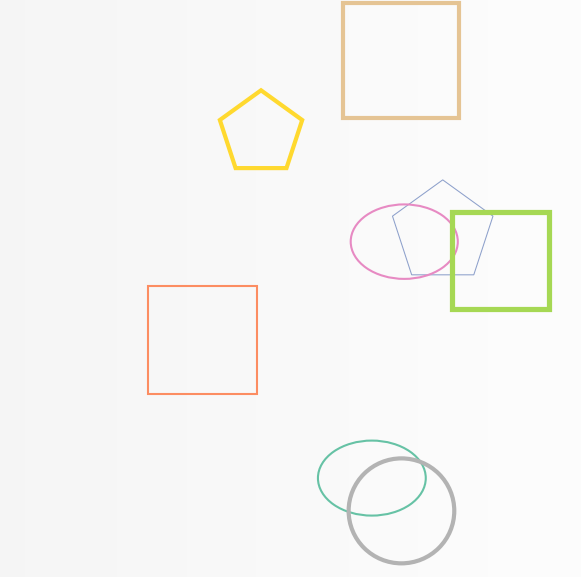[{"shape": "oval", "thickness": 1, "radius": 0.46, "center": [0.64, 0.171]}, {"shape": "square", "thickness": 1, "radius": 0.47, "center": [0.349, 0.41]}, {"shape": "pentagon", "thickness": 0.5, "radius": 0.45, "center": [0.762, 0.597]}, {"shape": "oval", "thickness": 1, "radius": 0.46, "center": [0.695, 0.581]}, {"shape": "square", "thickness": 2.5, "radius": 0.42, "center": [0.861, 0.549]}, {"shape": "pentagon", "thickness": 2, "radius": 0.37, "center": [0.449, 0.768]}, {"shape": "square", "thickness": 2, "radius": 0.5, "center": [0.689, 0.895]}, {"shape": "circle", "thickness": 2, "radius": 0.45, "center": [0.691, 0.115]}]